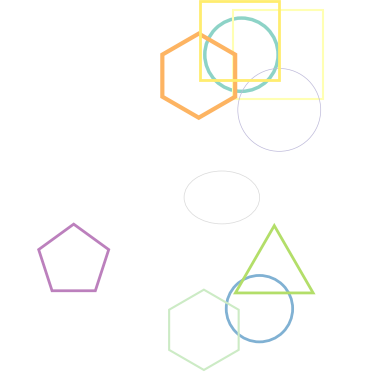[{"shape": "circle", "thickness": 2.5, "radius": 0.48, "center": [0.627, 0.858]}, {"shape": "square", "thickness": 1.5, "radius": 0.58, "center": [0.722, 0.859]}, {"shape": "circle", "thickness": 0.5, "radius": 0.54, "center": [0.725, 0.715]}, {"shape": "circle", "thickness": 2, "radius": 0.43, "center": [0.674, 0.198]}, {"shape": "hexagon", "thickness": 3, "radius": 0.55, "center": [0.516, 0.803]}, {"shape": "triangle", "thickness": 2, "radius": 0.58, "center": [0.712, 0.297]}, {"shape": "oval", "thickness": 0.5, "radius": 0.49, "center": [0.576, 0.487]}, {"shape": "pentagon", "thickness": 2, "radius": 0.48, "center": [0.191, 0.322]}, {"shape": "hexagon", "thickness": 1.5, "radius": 0.52, "center": [0.53, 0.143]}, {"shape": "square", "thickness": 2, "radius": 0.51, "center": [0.623, 0.894]}]